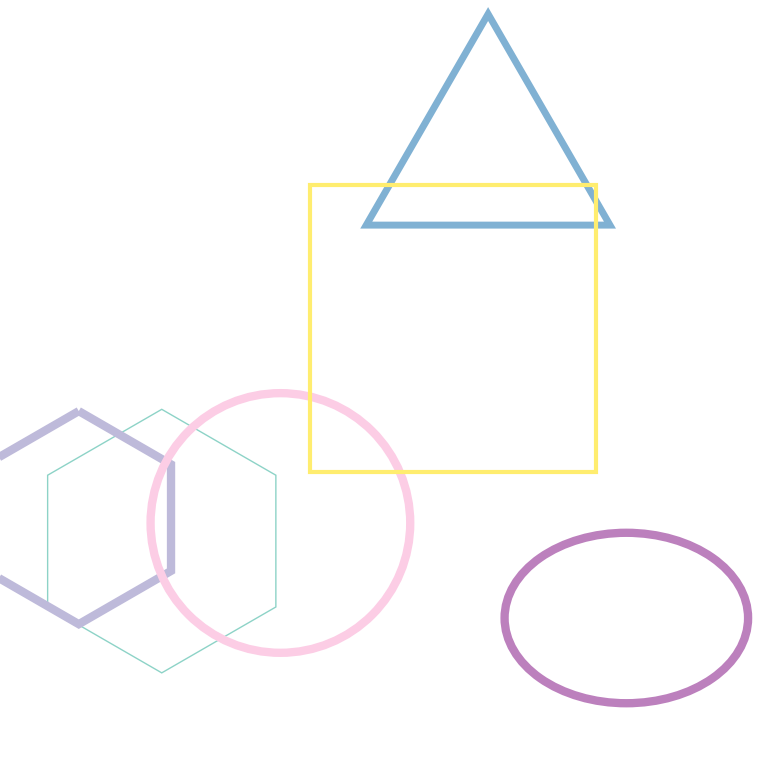[{"shape": "hexagon", "thickness": 0.5, "radius": 0.86, "center": [0.21, 0.297]}, {"shape": "hexagon", "thickness": 3, "radius": 0.69, "center": [0.102, 0.328]}, {"shape": "triangle", "thickness": 2.5, "radius": 0.91, "center": [0.634, 0.799]}, {"shape": "circle", "thickness": 3, "radius": 0.84, "center": [0.364, 0.321]}, {"shape": "oval", "thickness": 3, "radius": 0.79, "center": [0.813, 0.197]}, {"shape": "square", "thickness": 1.5, "radius": 0.93, "center": [0.588, 0.574]}]